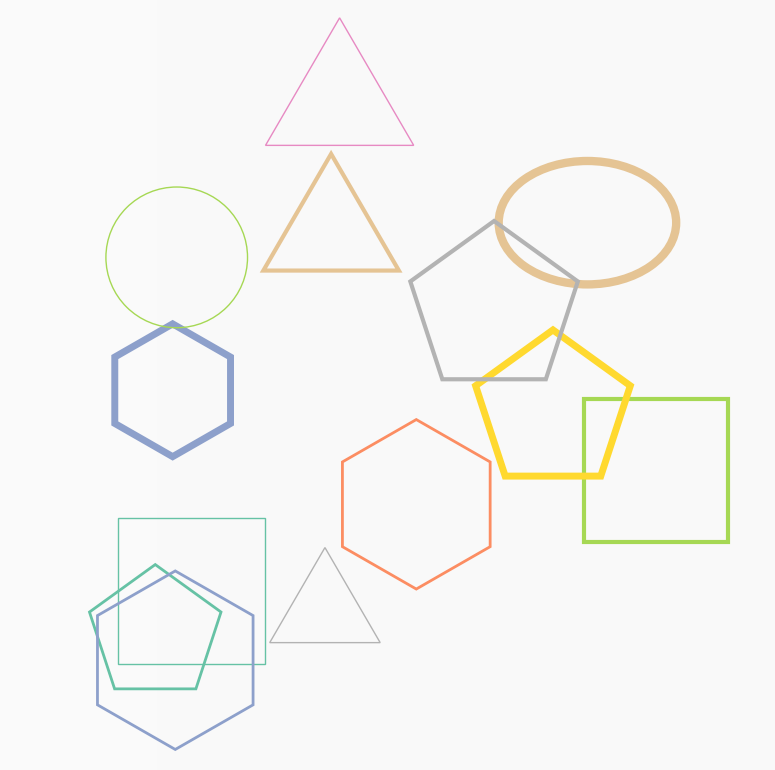[{"shape": "square", "thickness": 0.5, "radius": 0.47, "center": [0.247, 0.233]}, {"shape": "pentagon", "thickness": 1, "radius": 0.45, "center": [0.2, 0.178]}, {"shape": "hexagon", "thickness": 1, "radius": 0.55, "center": [0.537, 0.345]}, {"shape": "hexagon", "thickness": 2.5, "radius": 0.43, "center": [0.223, 0.493]}, {"shape": "hexagon", "thickness": 1, "radius": 0.58, "center": [0.226, 0.143]}, {"shape": "triangle", "thickness": 0.5, "radius": 0.55, "center": [0.438, 0.866]}, {"shape": "circle", "thickness": 0.5, "radius": 0.46, "center": [0.228, 0.666]}, {"shape": "square", "thickness": 1.5, "radius": 0.46, "center": [0.847, 0.389]}, {"shape": "pentagon", "thickness": 2.5, "radius": 0.52, "center": [0.714, 0.467]}, {"shape": "oval", "thickness": 3, "radius": 0.57, "center": [0.758, 0.711]}, {"shape": "triangle", "thickness": 1.5, "radius": 0.5, "center": [0.427, 0.699]}, {"shape": "triangle", "thickness": 0.5, "radius": 0.41, "center": [0.419, 0.207]}, {"shape": "pentagon", "thickness": 1.5, "radius": 0.57, "center": [0.638, 0.599]}]